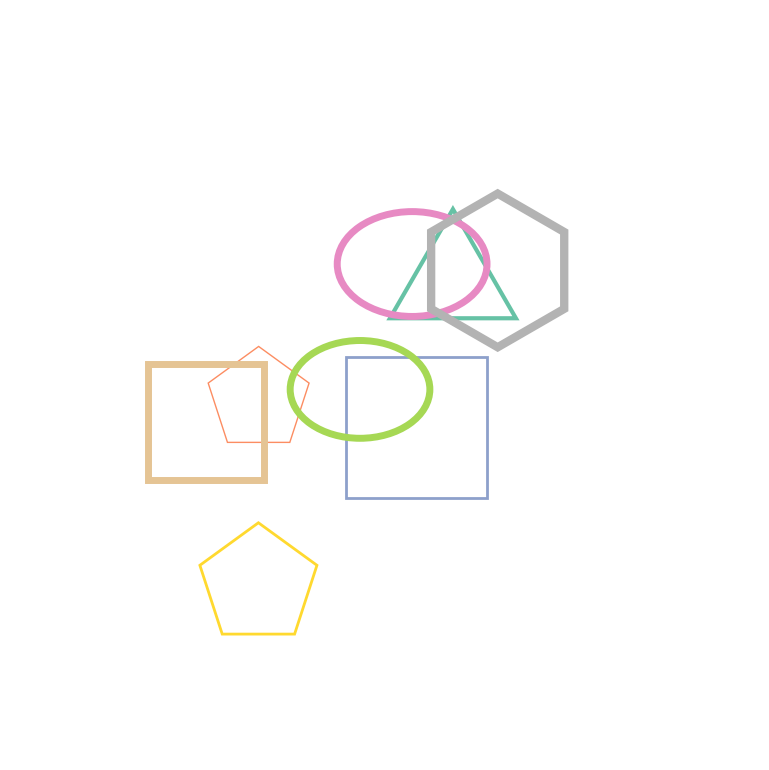[{"shape": "triangle", "thickness": 1.5, "radius": 0.47, "center": [0.588, 0.634]}, {"shape": "pentagon", "thickness": 0.5, "radius": 0.34, "center": [0.336, 0.481]}, {"shape": "square", "thickness": 1, "radius": 0.46, "center": [0.541, 0.445]}, {"shape": "oval", "thickness": 2.5, "radius": 0.49, "center": [0.535, 0.657]}, {"shape": "oval", "thickness": 2.5, "radius": 0.45, "center": [0.468, 0.494]}, {"shape": "pentagon", "thickness": 1, "radius": 0.4, "center": [0.336, 0.241]}, {"shape": "square", "thickness": 2.5, "radius": 0.38, "center": [0.268, 0.452]}, {"shape": "hexagon", "thickness": 3, "radius": 0.5, "center": [0.646, 0.649]}]